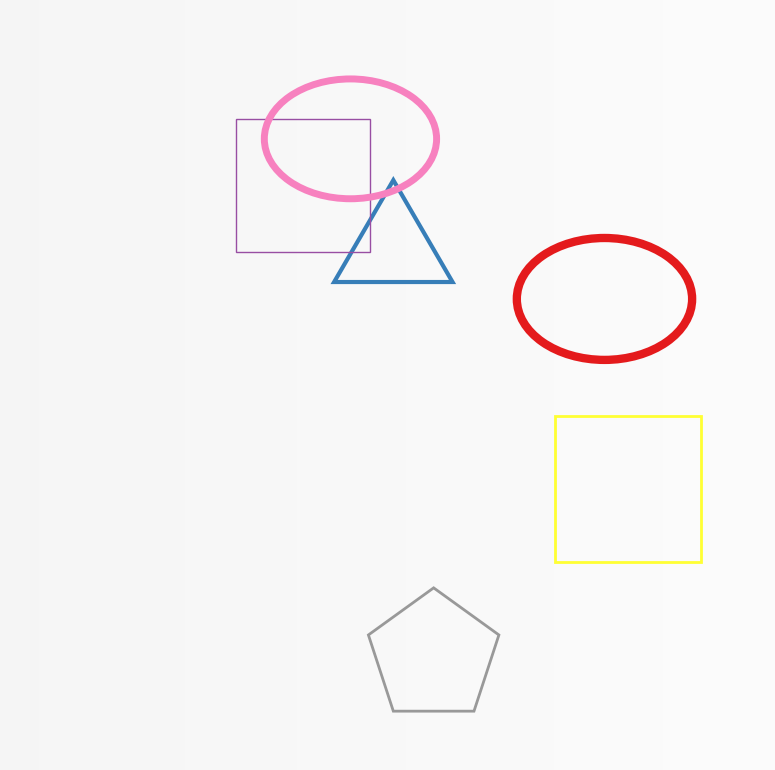[{"shape": "oval", "thickness": 3, "radius": 0.57, "center": [0.78, 0.612]}, {"shape": "triangle", "thickness": 1.5, "radius": 0.44, "center": [0.508, 0.678]}, {"shape": "square", "thickness": 0.5, "radius": 0.43, "center": [0.391, 0.759]}, {"shape": "square", "thickness": 1, "radius": 0.47, "center": [0.81, 0.365]}, {"shape": "oval", "thickness": 2.5, "radius": 0.56, "center": [0.452, 0.82]}, {"shape": "pentagon", "thickness": 1, "radius": 0.44, "center": [0.56, 0.148]}]